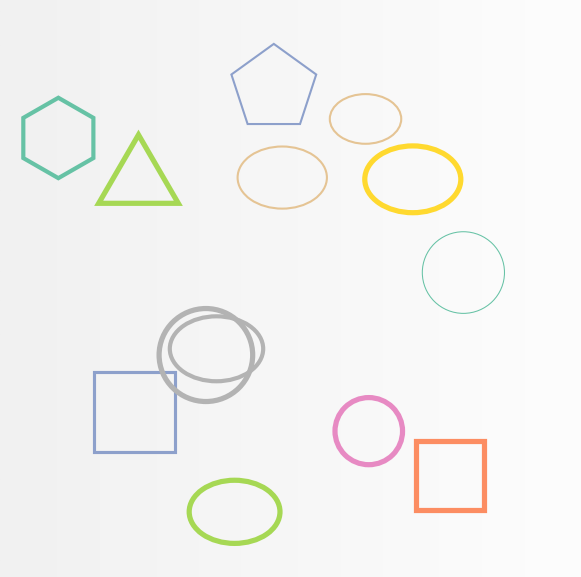[{"shape": "circle", "thickness": 0.5, "radius": 0.35, "center": [0.797, 0.527]}, {"shape": "hexagon", "thickness": 2, "radius": 0.35, "center": [0.1, 0.76]}, {"shape": "square", "thickness": 2.5, "radius": 0.3, "center": [0.774, 0.176]}, {"shape": "pentagon", "thickness": 1, "radius": 0.38, "center": [0.471, 0.846]}, {"shape": "square", "thickness": 1.5, "radius": 0.35, "center": [0.231, 0.285]}, {"shape": "circle", "thickness": 2.5, "radius": 0.29, "center": [0.634, 0.253]}, {"shape": "triangle", "thickness": 2.5, "radius": 0.4, "center": [0.238, 0.687]}, {"shape": "oval", "thickness": 2.5, "radius": 0.39, "center": [0.404, 0.113]}, {"shape": "oval", "thickness": 2.5, "radius": 0.41, "center": [0.71, 0.689]}, {"shape": "oval", "thickness": 1, "radius": 0.31, "center": [0.629, 0.793]}, {"shape": "oval", "thickness": 1, "radius": 0.38, "center": [0.486, 0.692]}, {"shape": "oval", "thickness": 2, "radius": 0.4, "center": [0.372, 0.395]}, {"shape": "circle", "thickness": 2.5, "radius": 0.4, "center": [0.354, 0.384]}]